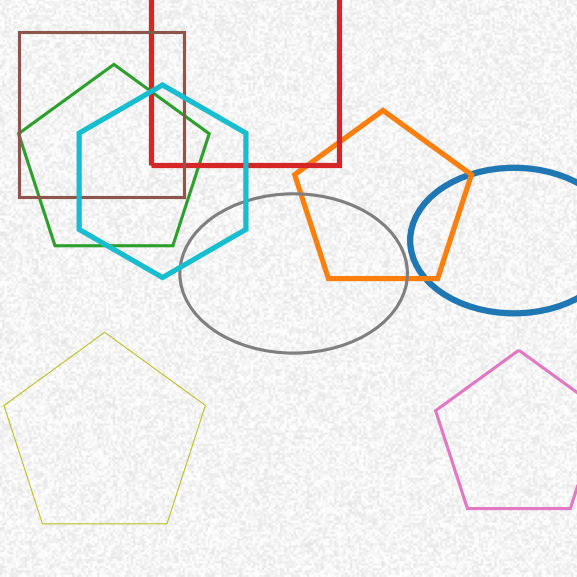[{"shape": "oval", "thickness": 3, "radius": 0.9, "center": [0.89, 0.583]}, {"shape": "pentagon", "thickness": 2.5, "radius": 0.8, "center": [0.663, 0.647]}, {"shape": "pentagon", "thickness": 1.5, "radius": 0.87, "center": [0.197, 0.714]}, {"shape": "square", "thickness": 2.5, "radius": 0.81, "center": [0.424, 0.876]}, {"shape": "square", "thickness": 1.5, "radius": 0.71, "center": [0.176, 0.801]}, {"shape": "pentagon", "thickness": 1.5, "radius": 0.76, "center": [0.898, 0.241]}, {"shape": "oval", "thickness": 1.5, "radius": 0.99, "center": [0.508, 0.526]}, {"shape": "pentagon", "thickness": 0.5, "radius": 0.92, "center": [0.181, 0.24]}, {"shape": "hexagon", "thickness": 2.5, "radius": 0.83, "center": [0.281, 0.685]}]